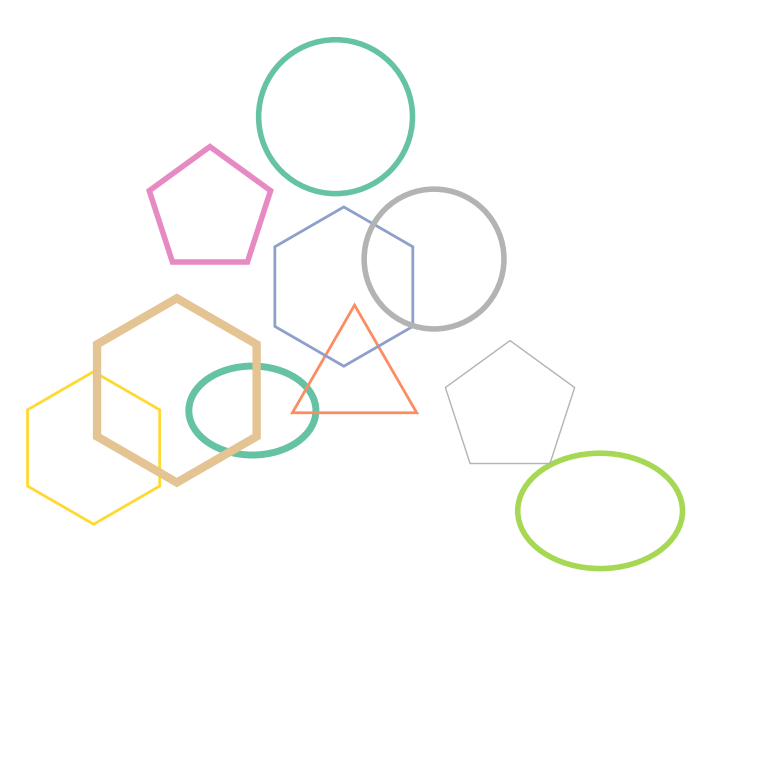[{"shape": "circle", "thickness": 2, "radius": 0.5, "center": [0.436, 0.848]}, {"shape": "oval", "thickness": 2.5, "radius": 0.41, "center": [0.328, 0.467]}, {"shape": "triangle", "thickness": 1, "radius": 0.47, "center": [0.46, 0.511]}, {"shape": "hexagon", "thickness": 1, "radius": 0.52, "center": [0.447, 0.628]}, {"shape": "pentagon", "thickness": 2, "radius": 0.41, "center": [0.273, 0.727]}, {"shape": "oval", "thickness": 2, "radius": 0.54, "center": [0.779, 0.337]}, {"shape": "hexagon", "thickness": 1, "radius": 0.5, "center": [0.122, 0.418]}, {"shape": "hexagon", "thickness": 3, "radius": 0.6, "center": [0.23, 0.493]}, {"shape": "pentagon", "thickness": 0.5, "radius": 0.44, "center": [0.662, 0.469]}, {"shape": "circle", "thickness": 2, "radius": 0.45, "center": [0.564, 0.664]}]